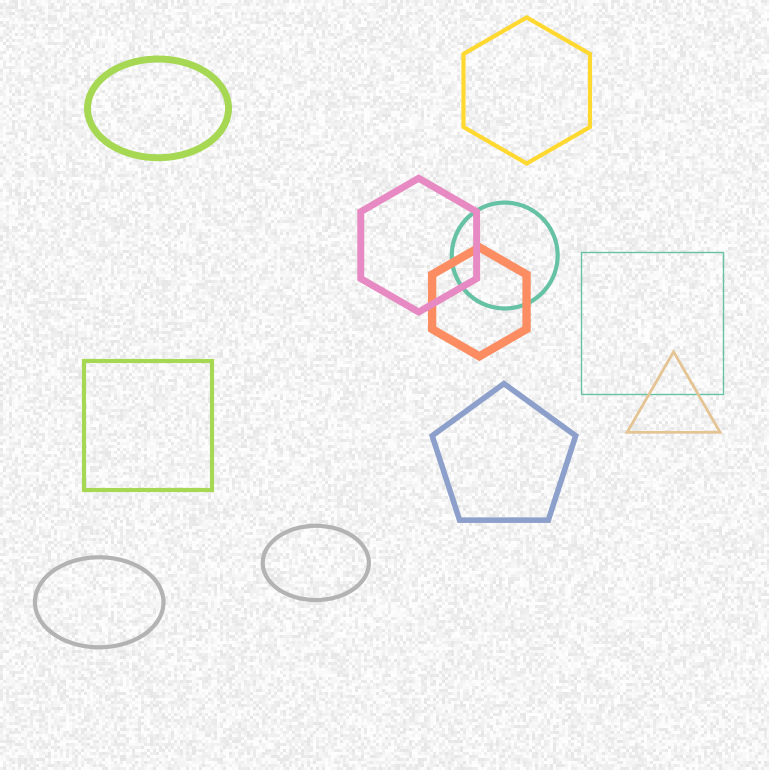[{"shape": "circle", "thickness": 1.5, "radius": 0.34, "center": [0.655, 0.668]}, {"shape": "square", "thickness": 0.5, "radius": 0.46, "center": [0.847, 0.581]}, {"shape": "hexagon", "thickness": 3, "radius": 0.35, "center": [0.623, 0.608]}, {"shape": "pentagon", "thickness": 2, "radius": 0.49, "center": [0.654, 0.404]}, {"shape": "hexagon", "thickness": 2.5, "radius": 0.43, "center": [0.544, 0.682]}, {"shape": "square", "thickness": 1.5, "radius": 0.42, "center": [0.192, 0.448]}, {"shape": "oval", "thickness": 2.5, "radius": 0.46, "center": [0.205, 0.859]}, {"shape": "hexagon", "thickness": 1.5, "radius": 0.47, "center": [0.684, 0.882]}, {"shape": "triangle", "thickness": 1, "radius": 0.35, "center": [0.875, 0.473]}, {"shape": "oval", "thickness": 1.5, "radius": 0.42, "center": [0.129, 0.218]}, {"shape": "oval", "thickness": 1.5, "radius": 0.34, "center": [0.41, 0.269]}]